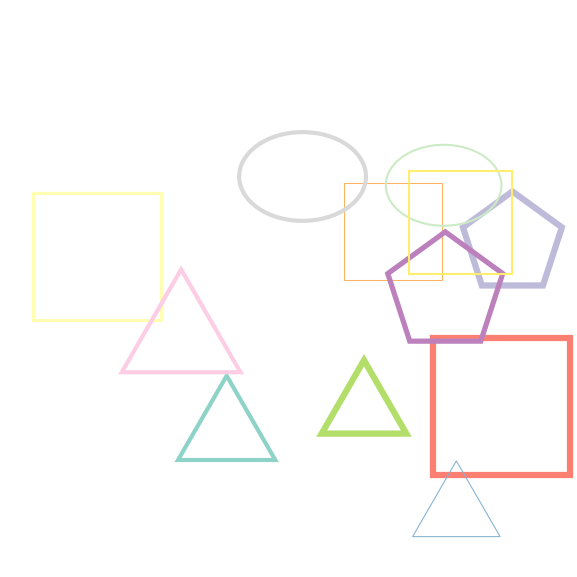[{"shape": "triangle", "thickness": 2, "radius": 0.49, "center": [0.393, 0.251]}, {"shape": "square", "thickness": 1.5, "radius": 0.55, "center": [0.167, 0.555]}, {"shape": "pentagon", "thickness": 3, "radius": 0.45, "center": [0.887, 0.578]}, {"shape": "square", "thickness": 3, "radius": 0.59, "center": [0.869, 0.295]}, {"shape": "triangle", "thickness": 0.5, "radius": 0.44, "center": [0.79, 0.114]}, {"shape": "square", "thickness": 0.5, "radius": 0.42, "center": [0.68, 0.598]}, {"shape": "triangle", "thickness": 3, "radius": 0.42, "center": [0.63, 0.291]}, {"shape": "triangle", "thickness": 2, "radius": 0.59, "center": [0.314, 0.414]}, {"shape": "oval", "thickness": 2, "radius": 0.55, "center": [0.524, 0.694]}, {"shape": "pentagon", "thickness": 2.5, "radius": 0.52, "center": [0.771, 0.493]}, {"shape": "oval", "thickness": 1, "radius": 0.5, "center": [0.768, 0.678]}, {"shape": "square", "thickness": 1, "radius": 0.45, "center": [0.797, 0.613]}]